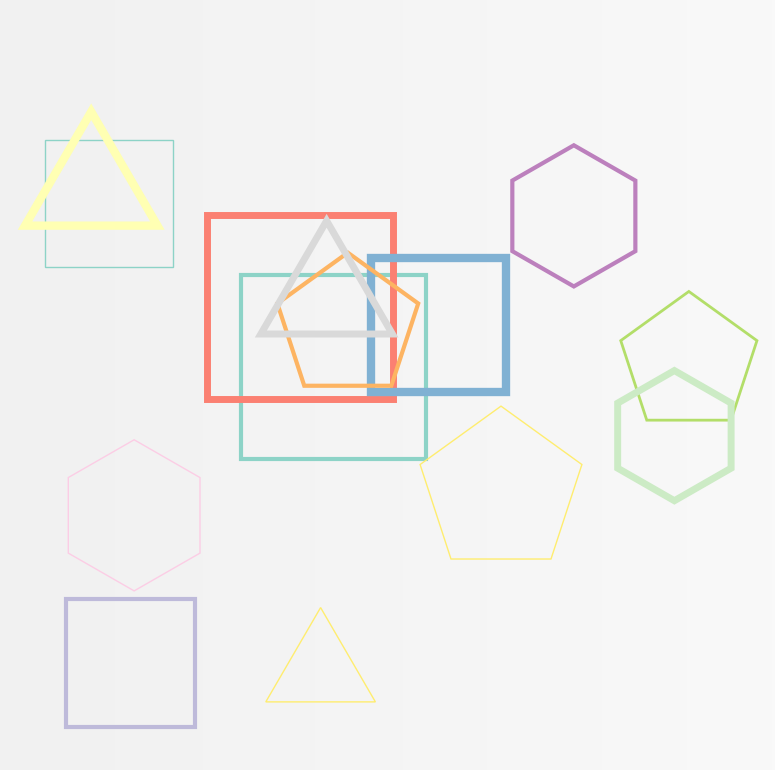[{"shape": "square", "thickness": 0.5, "radius": 0.41, "center": [0.141, 0.736]}, {"shape": "square", "thickness": 1.5, "radius": 0.6, "center": [0.43, 0.524]}, {"shape": "triangle", "thickness": 3, "radius": 0.49, "center": [0.118, 0.756]}, {"shape": "square", "thickness": 1.5, "radius": 0.42, "center": [0.169, 0.139]}, {"shape": "square", "thickness": 2.5, "radius": 0.6, "center": [0.387, 0.601]}, {"shape": "square", "thickness": 3, "radius": 0.44, "center": [0.566, 0.578]}, {"shape": "pentagon", "thickness": 1.5, "radius": 0.48, "center": [0.449, 0.576]}, {"shape": "pentagon", "thickness": 1, "radius": 0.46, "center": [0.889, 0.529]}, {"shape": "hexagon", "thickness": 0.5, "radius": 0.49, "center": [0.173, 0.331]}, {"shape": "triangle", "thickness": 2.5, "radius": 0.49, "center": [0.421, 0.615]}, {"shape": "hexagon", "thickness": 1.5, "radius": 0.46, "center": [0.74, 0.72]}, {"shape": "hexagon", "thickness": 2.5, "radius": 0.42, "center": [0.87, 0.434]}, {"shape": "triangle", "thickness": 0.5, "radius": 0.41, "center": [0.414, 0.129]}, {"shape": "pentagon", "thickness": 0.5, "radius": 0.55, "center": [0.646, 0.363]}]